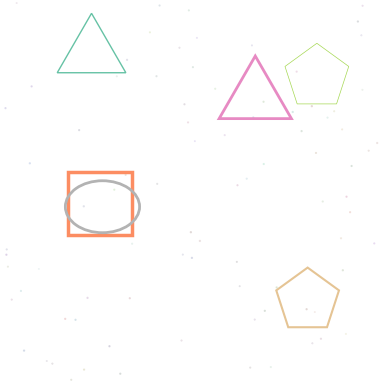[{"shape": "triangle", "thickness": 1, "radius": 0.51, "center": [0.238, 0.863]}, {"shape": "square", "thickness": 2.5, "radius": 0.41, "center": [0.26, 0.472]}, {"shape": "triangle", "thickness": 2, "radius": 0.54, "center": [0.663, 0.746]}, {"shape": "pentagon", "thickness": 0.5, "radius": 0.44, "center": [0.823, 0.801]}, {"shape": "pentagon", "thickness": 1.5, "radius": 0.43, "center": [0.799, 0.219]}, {"shape": "oval", "thickness": 2, "radius": 0.48, "center": [0.266, 0.463]}]